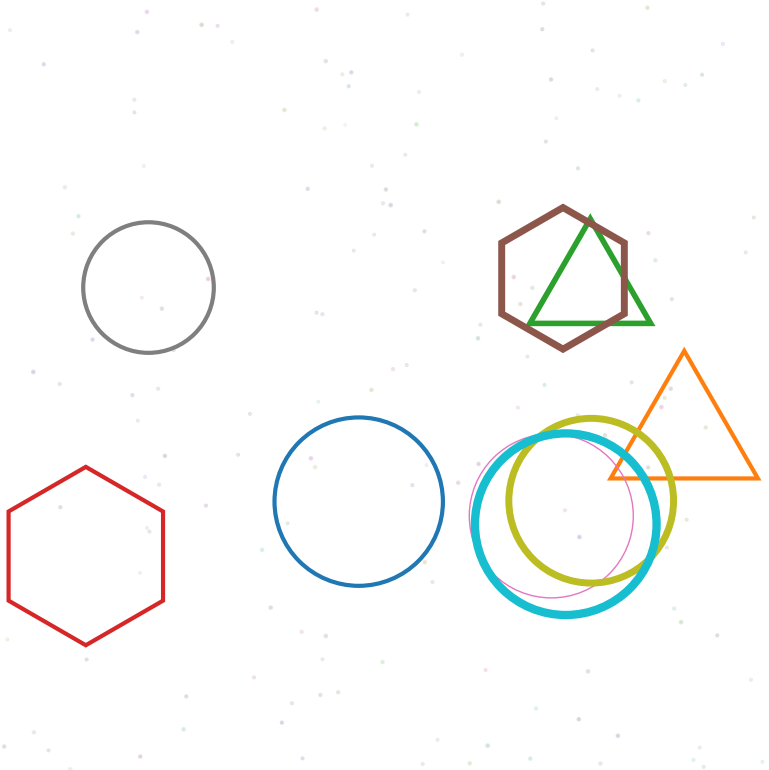[{"shape": "circle", "thickness": 1.5, "radius": 0.55, "center": [0.466, 0.349]}, {"shape": "triangle", "thickness": 1.5, "radius": 0.55, "center": [0.889, 0.434]}, {"shape": "triangle", "thickness": 2, "radius": 0.45, "center": [0.767, 0.625]}, {"shape": "hexagon", "thickness": 1.5, "radius": 0.58, "center": [0.111, 0.278]}, {"shape": "hexagon", "thickness": 2.5, "radius": 0.46, "center": [0.731, 0.638]}, {"shape": "circle", "thickness": 0.5, "radius": 0.53, "center": [0.716, 0.33]}, {"shape": "circle", "thickness": 1.5, "radius": 0.42, "center": [0.193, 0.627]}, {"shape": "circle", "thickness": 2.5, "radius": 0.53, "center": [0.768, 0.35]}, {"shape": "circle", "thickness": 3, "radius": 0.59, "center": [0.735, 0.319]}]